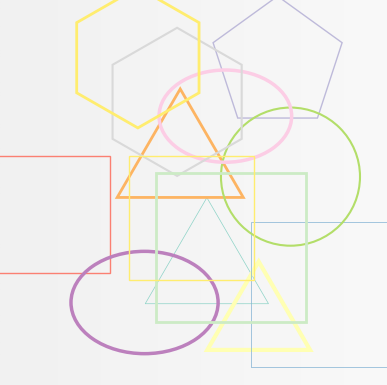[{"shape": "triangle", "thickness": 0.5, "radius": 0.92, "center": [0.534, 0.303]}, {"shape": "triangle", "thickness": 3, "radius": 0.77, "center": [0.668, 0.168]}, {"shape": "pentagon", "thickness": 1, "radius": 0.88, "center": [0.716, 0.835]}, {"shape": "square", "thickness": 1, "radius": 0.76, "center": [0.133, 0.444]}, {"shape": "square", "thickness": 0.5, "radius": 0.95, "center": [0.836, 0.235]}, {"shape": "triangle", "thickness": 2, "radius": 0.94, "center": [0.465, 0.581]}, {"shape": "circle", "thickness": 1.5, "radius": 0.9, "center": [0.75, 0.541]}, {"shape": "oval", "thickness": 2.5, "radius": 0.86, "center": [0.582, 0.698]}, {"shape": "hexagon", "thickness": 1.5, "radius": 0.96, "center": [0.457, 0.735]}, {"shape": "oval", "thickness": 2.5, "radius": 0.95, "center": [0.373, 0.214]}, {"shape": "square", "thickness": 2, "radius": 0.97, "center": [0.596, 0.357]}, {"shape": "hexagon", "thickness": 2, "radius": 0.91, "center": [0.356, 0.85]}, {"shape": "square", "thickness": 1, "radius": 0.81, "center": [0.494, 0.434]}]